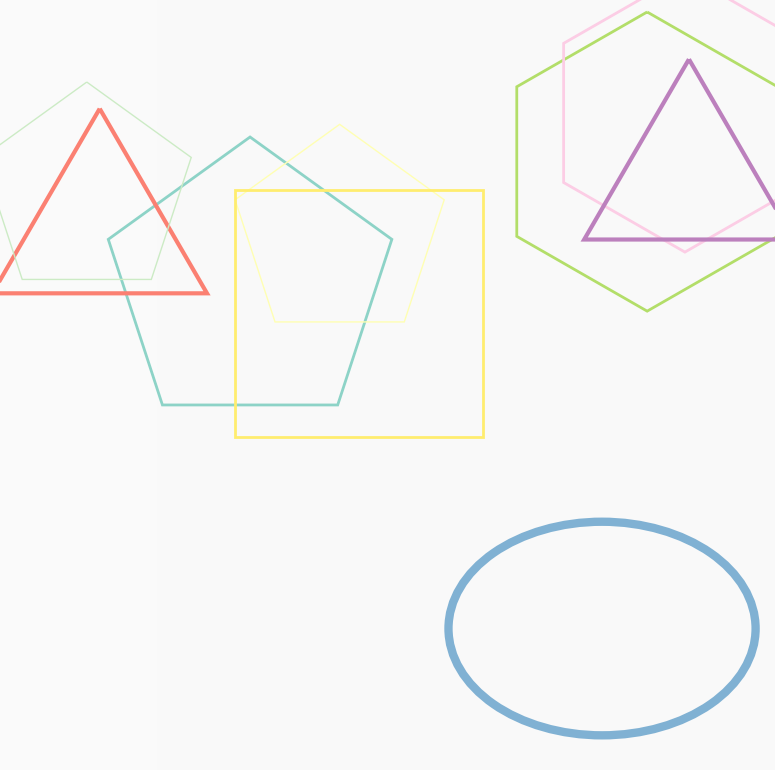[{"shape": "pentagon", "thickness": 1, "radius": 0.96, "center": [0.323, 0.63]}, {"shape": "pentagon", "thickness": 0.5, "radius": 0.71, "center": [0.438, 0.697]}, {"shape": "triangle", "thickness": 1.5, "radius": 0.8, "center": [0.129, 0.699]}, {"shape": "oval", "thickness": 3, "radius": 0.99, "center": [0.777, 0.184]}, {"shape": "hexagon", "thickness": 1, "radius": 0.97, "center": [0.835, 0.79]}, {"shape": "hexagon", "thickness": 1, "radius": 0.9, "center": [0.884, 0.853]}, {"shape": "triangle", "thickness": 1.5, "radius": 0.78, "center": [0.889, 0.767]}, {"shape": "pentagon", "thickness": 0.5, "radius": 0.71, "center": [0.112, 0.752]}, {"shape": "square", "thickness": 1, "radius": 0.8, "center": [0.463, 0.593]}]